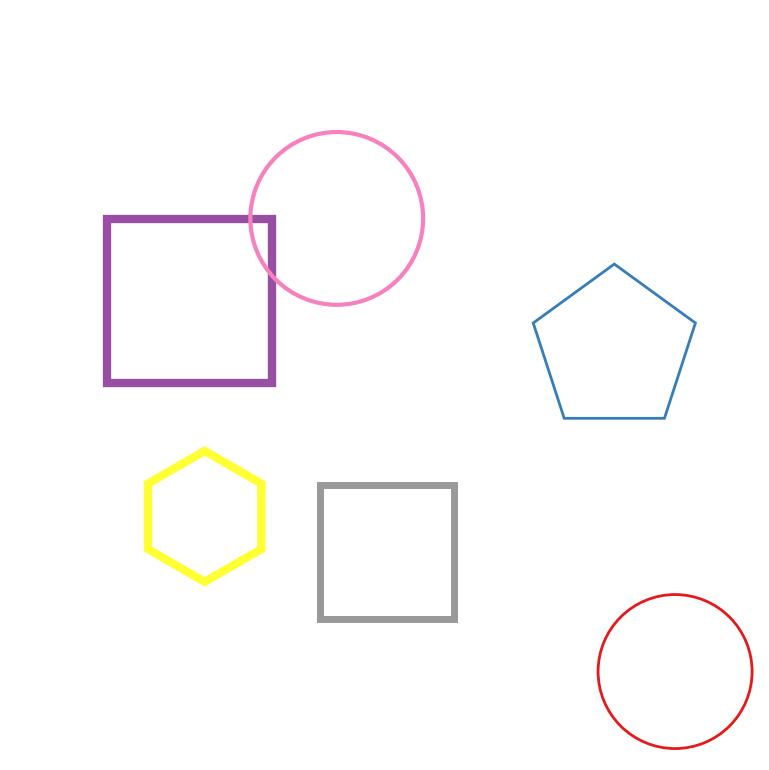[{"shape": "circle", "thickness": 1, "radius": 0.5, "center": [0.877, 0.128]}, {"shape": "pentagon", "thickness": 1, "radius": 0.55, "center": [0.798, 0.546]}, {"shape": "square", "thickness": 3, "radius": 0.53, "center": [0.246, 0.609]}, {"shape": "hexagon", "thickness": 3, "radius": 0.43, "center": [0.266, 0.329]}, {"shape": "circle", "thickness": 1.5, "radius": 0.56, "center": [0.437, 0.716]}, {"shape": "square", "thickness": 2.5, "radius": 0.44, "center": [0.502, 0.283]}]